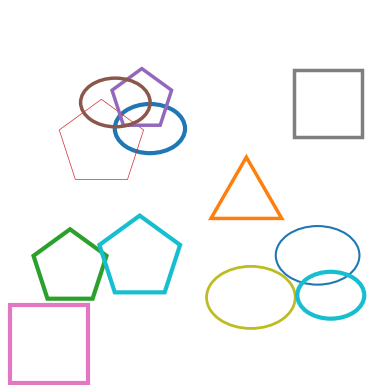[{"shape": "oval", "thickness": 3, "radius": 0.46, "center": [0.389, 0.666]}, {"shape": "oval", "thickness": 1.5, "radius": 0.54, "center": [0.825, 0.337]}, {"shape": "triangle", "thickness": 2.5, "radius": 0.53, "center": [0.64, 0.486]}, {"shape": "pentagon", "thickness": 3, "radius": 0.5, "center": [0.182, 0.305]}, {"shape": "pentagon", "thickness": 0.5, "radius": 0.58, "center": [0.263, 0.627]}, {"shape": "pentagon", "thickness": 2.5, "radius": 0.41, "center": [0.368, 0.741]}, {"shape": "oval", "thickness": 2.5, "radius": 0.45, "center": [0.3, 0.734]}, {"shape": "square", "thickness": 3, "radius": 0.51, "center": [0.128, 0.106]}, {"shape": "square", "thickness": 2.5, "radius": 0.44, "center": [0.852, 0.731]}, {"shape": "oval", "thickness": 2, "radius": 0.58, "center": [0.652, 0.227]}, {"shape": "oval", "thickness": 3, "radius": 0.43, "center": [0.859, 0.233]}, {"shape": "pentagon", "thickness": 3, "radius": 0.55, "center": [0.363, 0.33]}]